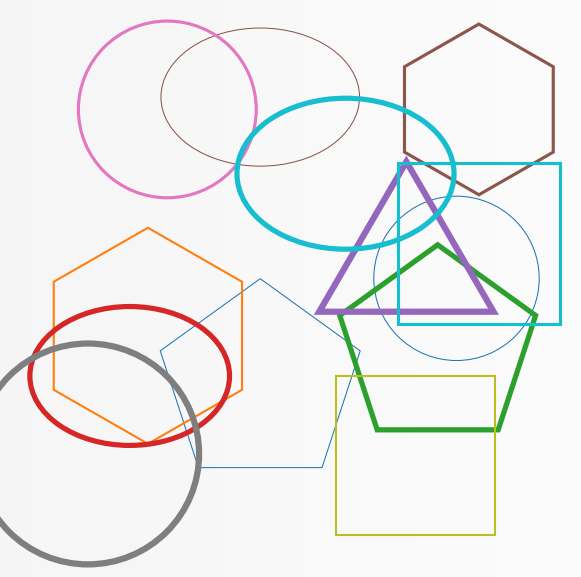[{"shape": "circle", "thickness": 0.5, "radius": 0.71, "center": [0.785, 0.517]}, {"shape": "pentagon", "thickness": 0.5, "radius": 0.9, "center": [0.448, 0.336]}, {"shape": "hexagon", "thickness": 1, "radius": 0.94, "center": [0.254, 0.418]}, {"shape": "pentagon", "thickness": 2.5, "radius": 0.89, "center": [0.753, 0.398]}, {"shape": "oval", "thickness": 2.5, "radius": 0.86, "center": [0.223, 0.348]}, {"shape": "triangle", "thickness": 3, "radius": 0.87, "center": [0.699, 0.546]}, {"shape": "oval", "thickness": 0.5, "radius": 0.85, "center": [0.448, 0.831]}, {"shape": "hexagon", "thickness": 1.5, "radius": 0.74, "center": [0.824, 0.81]}, {"shape": "circle", "thickness": 1.5, "radius": 0.76, "center": [0.288, 0.81]}, {"shape": "circle", "thickness": 3, "radius": 0.96, "center": [0.151, 0.213]}, {"shape": "square", "thickness": 1, "radius": 0.69, "center": [0.715, 0.21]}, {"shape": "square", "thickness": 1.5, "radius": 0.69, "center": [0.824, 0.578]}, {"shape": "oval", "thickness": 2.5, "radius": 0.93, "center": [0.594, 0.698]}]